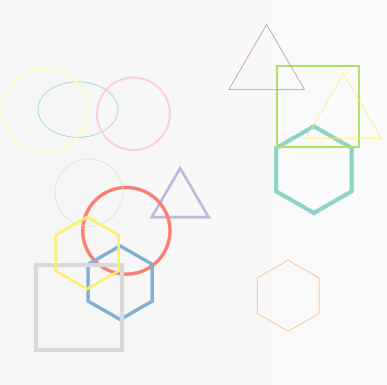[{"shape": "oval", "thickness": 0.5, "radius": 0.52, "center": [0.201, 0.715]}, {"shape": "hexagon", "thickness": 3, "radius": 0.56, "center": [0.81, 0.559]}, {"shape": "circle", "thickness": 1, "radius": 0.55, "center": [0.116, 0.714]}, {"shape": "triangle", "thickness": 2, "radius": 0.42, "center": [0.465, 0.478]}, {"shape": "circle", "thickness": 2.5, "radius": 0.56, "center": [0.326, 0.4]}, {"shape": "hexagon", "thickness": 2.5, "radius": 0.48, "center": [0.31, 0.266]}, {"shape": "hexagon", "thickness": 0.5, "radius": 0.46, "center": [0.744, 0.232]}, {"shape": "square", "thickness": 1.5, "radius": 0.53, "center": [0.82, 0.723]}, {"shape": "circle", "thickness": 1.5, "radius": 0.47, "center": [0.344, 0.705]}, {"shape": "square", "thickness": 3, "radius": 0.55, "center": [0.205, 0.202]}, {"shape": "triangle", "thickness": 0.5, "radius": 0.56, "center": [0.688, 0.823]}, {"shape": "circle", "thickness": 0.5, "radius": 0.44, "center": [0.23, 0.5]}, {"shape": "triangle", "thickness": 0.5, "radius": 0.56, "center": [0.886, 0.697]}, {"shape": "hexagon", "thickness": 2, "radius": 0.47, "center": [0.225, 0.343]}]